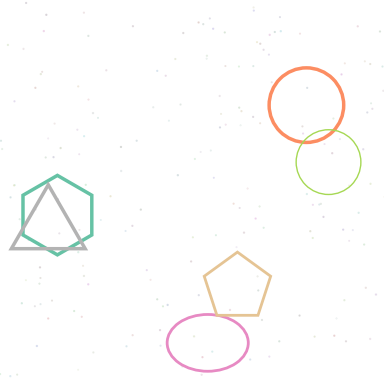[{"shape": "hexagon", "thickness": 2.5, "radius": 0.52, "center": [0.149, 0.441]}, {"shape": "circle", "thickness": 2.5, "radius": 0.48, "center": [0.796, 0.727]}, {"shape": "oval", "thickness": 2, "radius": 0.53, "center": [0.54, 0.109]}, {"shape": "circle", "thickness": 1, "radius": 0.42, "center": [0.853, 0.579]}, {"shape": "pentagon", "thickness": 2, "radius": 0.45, "center": [0.617, 0.254]}, {"shape": "triangle", "thickness": 2.5, "radius": 0.55, "center": [0.125, 0.409]}]